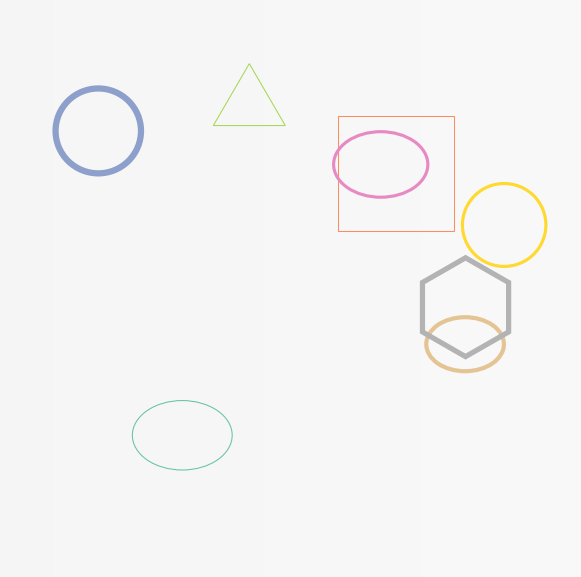[{"shape": "oval", "thickness": 0.5, "radius": 0.43, "center": [0.314, 0.245]}, {"shape": "square", "thickness": 0.5, "radius": 0.5, "center": [0.681, 0.699]}, {"shape": "circle", "thickness": 3, "radius": 0.37, "center": [0.169, 0.772]}, {"shape": "oval", "thickness": 1.5, "radius": 0.41, "center": [0.655, 0.714]}, {"shape": "triangle", "thickness": 0.5, "radius": 0.36, "center": [0.429, 0.817]}, {"shape": "circle", "thickness": 1.5, "radius": 0.36, "center": [0.867, 0.61]}, {"shape": "oval", "thickness": 2, "radius": 0.33, "center": [0.8, 0.403]}, {"shape": "hexagon", "thickness": 2.5, "radius": 0.43, "center": [0.801, 0.467]}]